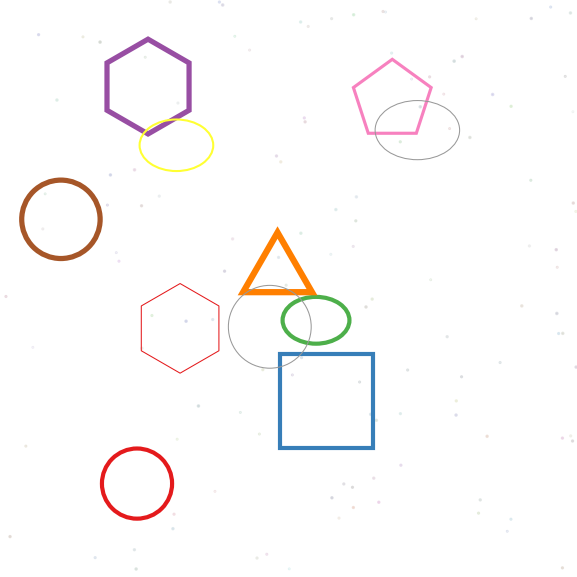[{"shape": "hexagon", "thickness": 0.5, "radius": 0.39, "center": [0.312, 0.431]}, {"shape": "circle", "thickness": 2, "radius": 0.3, "center": [0.237, 0.162]}, {"shape": "square", "thickness": 2, "radius": 0.4, "center": [0.565, 0.305]}, {"shape": "oval", "thickness": 2, "radius": 0.29, "center": [0.547, 0.445]}, {"shape": "hexagon", "thickness": 2.5, "radius": 0.41, "center": [0.256, 0.849]}, {"shape": "triangle", "thickness": 3, "radius": 0.34, "center": [0.481, 0.528]}, {"shape": "oval", "thickness": 1, "radius": 0.32, "center": [0.305, 0.748]}, {"shape": "circle", "thickness": 2.5, "radius": 0.34, "center": [0.105, 0.619]}, {"shape": "pentagon", "thickness": 1.5, "radius": 0.35, "center": [0.679, 0.826]}, {"shape": "circle", "thickness": 0.5, "radius": 0.36, "center": [0.467, 0.433]}, {"shape": "oval", "thickness": 0.5, "radius": 0.37, "center": [0.723, 0.774]}]